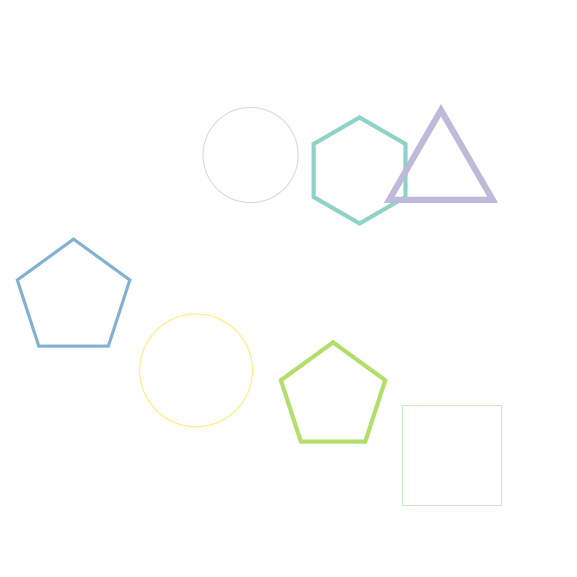[{"shape": "hexagon", "thickness": 2, "radius": 0.46, "center": [0.623, 0.704]}, {"shape": "triangle", "thickness": 3, "radius": 0.52, "center": [0.764, 0.705]}, {"shape": "pentagon", "thickness": 1.5, "radius": 0.51, "center": [0.127, 0.483]}, {"shape": "pentagon", "thickness": 2, "radius": 0.47, "center": [0.577, 0.311]}, {"shape": "circle", "thickness": 0.5, "radius": 0.41, "center": [0.434, 0.731]}, {"shape": "square", "thickness": 0.5, "radius": 0.43, "center": [0.781, 0.211]}, {"shape": "circle", "thickness": 0.5, "radius": 0.49, "center": [0.34, 0.358]}]